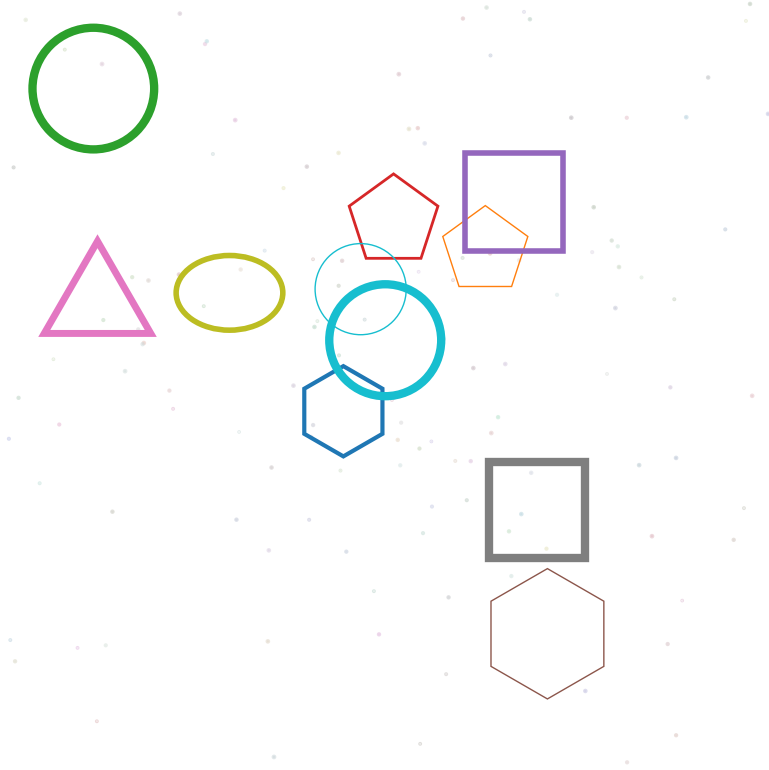[{"shape": "hexagon", "thickness": 1.5, "radius": 0.29, "center": [0.446, 0.466]}, {"shape": "pentagon", "thickness": 0.5, "radius": 0.29, "center": [0.63, 0.675]}, {"shape": "circle", "thickness": 3, "radius": 0.39, "center": [0.121, 0.885]}, {"shape": "pentagon", "thickness": 1, "radius": 0.3, "center": [0.511, 0.714]}, {"shape": "square", "thickness": 2, "radius": 0.32, "center": [0.667, 0.738]}, {"shape": "hexagon", "thickness": 0.5, "radius": 0.42, "center": [0.711, 0.177]}, {"shape": "triangle", "thickness": 2.5, "radius": 0.4, "center": [0.127, 0.607]}, {"shape": "square", "thickness": 3, "radius": 0.31, "center": [0.698, 0.338]}, {"shape": "oval", "thickness": 2, "radius": 0.35, "center": [0.298, 0.62]}, {"shape": "circle", "thickness": 3, "radius": 0.36, "center": [0.5, 0.558]}, {"shape": "circle", "thickness": 0.5, "radius": 0.3, "center": [0.468, 0.624]}]